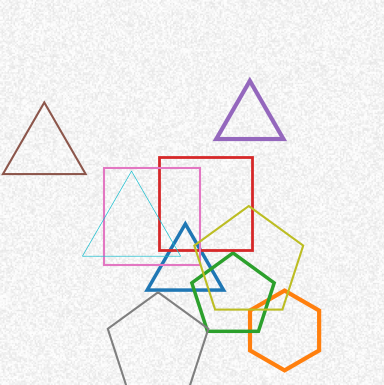[{"shape": "triangle", "thickness": 2.5, "radius": 0.57, "center": [0.481, 0.304]}, {"shape": "hexagon", "thickness": 3, "radius": 0.52, "center": [0.739, 0.142]}, {"shape": "pentagon", "thickness": 2.5, "radius": 0.56, "center": [0.605, 0.23]}, {"shape": "square", "thickness": 2, "radius": 0.6, "center": [0.534, 0.472]}, {"shape": "triangle", "thickness": 3, "radius": 0.5, "center": [0.649, 0.689]}, {"shape": "triangle", "thickness": 1.5, "radius": 0.62, "center": [0.115, 0.61]}, {"shape": "square", "thickness": 1.5, "radius": 0.63, "center": [0.395, 0.438]}, {"shape": "pentagon", "thickness": 1.5, "radius": 0.69, "center": [0.411, 0.104]}, {"shape": "pentagon", "thickness": 1.5, "radius": 0.74, "center": [0.646, 0.316]}, {"shape": "triangle", "thickness": 0.5, "radius": 0.74, "center": [0.342, 0.408]}]